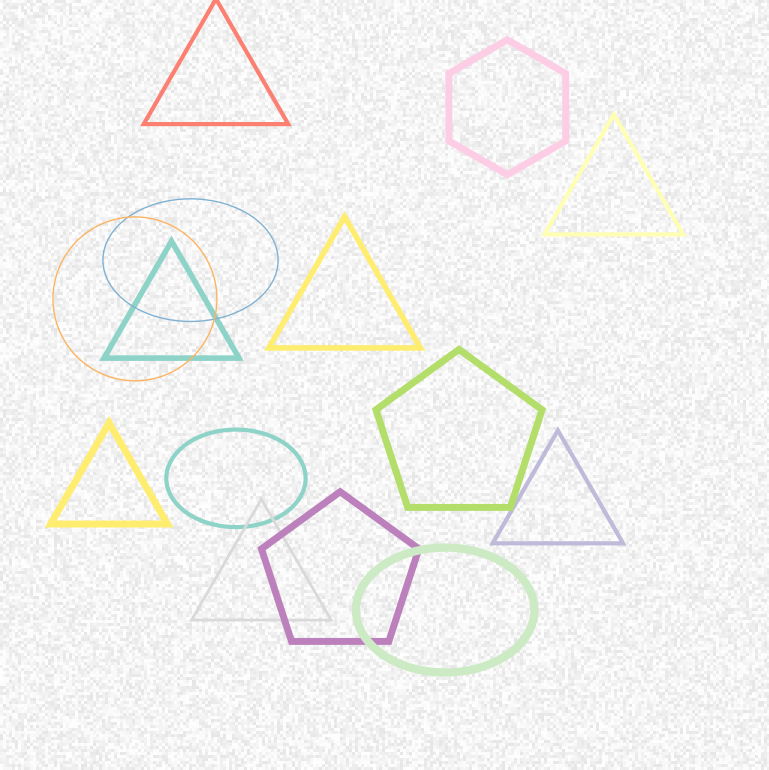[{"shape": "triangle", "thickness": 2, "radius": 0.51, "center": [0.223, 0.586]}, {"shape": "oval", "thickness": 1.5, "radius": 0.45, "center": [0.306, 0.379]}, {"shape": "triangle", "thickness": 1.5, "radius": 0.52, "center": [0.797, 0.748]}, {"shape": "triangle", "thickness": 1.5, "radius": 0.49, "center": [0.725, 0.343]}, {"shape": "triangle", "thickness": 1.5, "radius": 0.54, "center": [0.28, 0.893]}, {"shape": "oval", "thickness": 0.5, "radius": 0.57, "center": [0.247, 0.662]}, {"shape": "circle", "thickness": 0.5, "radius": 0.53, "center": [0.175, 0.612]}, {"shape": "pentagon", "thickness": 2.5, "radius": 0.57, "center": [0.596, 0.433]}, {"shape": "hexagon", "thickness": 2.5, "radius": 0.44, "center": [0.659, 0.861]}, {"shape": "triangle", "thickness": 1, "radius": 0.52, "center": [0.339, 0.247]}, {"shape": "pentagon", "thickness": 2.5, "radius": 0.54, "center": [0.442, 0.254]}, {"shape": "oval", "thickness": 3, "radius": 0.58, "center": [0.578, 0.208]}, {"shape": "triangle", "thickness": 2, "radius": 0.57, "center": [0.448, 0.605]}, {"shape": "triangle", "thickness": 2.5, "radius": 0.44, "center": [0.142, 0.363]}]